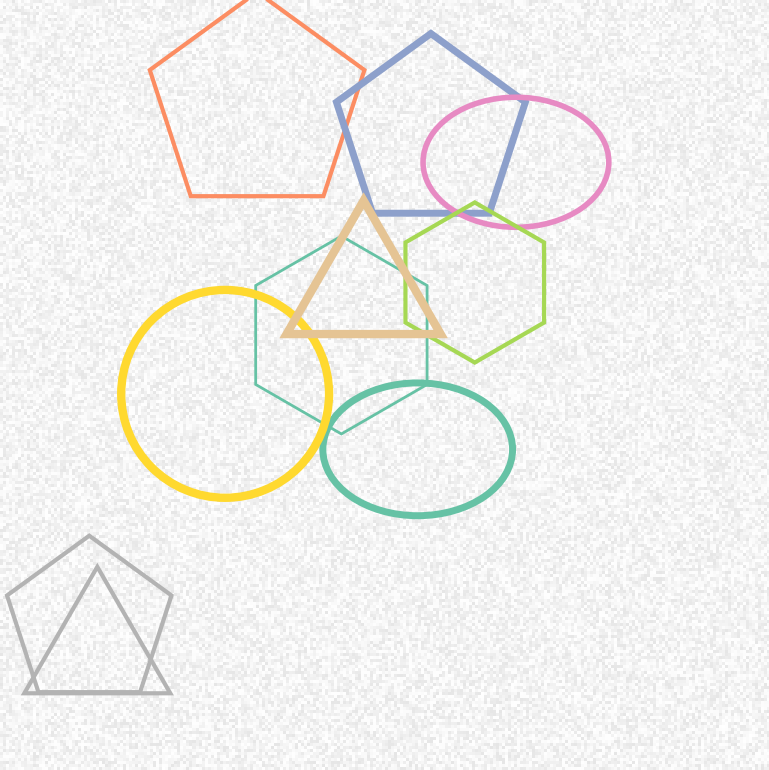[{"shape": "hexagon", "thickness": 1, "radius": 0.64, "center": [0.443, 0.565]}, {"shape": "oval", "thickness": 2.5, "radius": 0.62, "center": [0.542, 0.416]}, {"shape": "pentagon", "thickness": 1.5, "radius": 0.73, "center": [0.334, 0.864]}, {"shape": "pentagon", "thickness": 2.5, "radius": 0.65, "center": [0.56, 0.827]}, {"shape": "oval", "thickness": 2, "radius": 0.6, "center": [0.67, 0.789]}, {"shape": "hexagon", "thickness": 1.5, "radius": 0.52, "center": [0.617, 0.633]}, {"shape": "circle", "thickness": 3, "radius": 0.67, "center": [0.292, 0.488]}, {"shape": "triangle", "thickness": 3, "radius": 0.58, "center": [0.472, 0.624]}, {"shape": "pentagon", "thickness": 1.5, "radius": 0.56, "center": [0.116, 0.192]}, {"shape": "triangle", "thickness": 1.5, "radius": 0.55, "center": [0.126, 0.154]}]